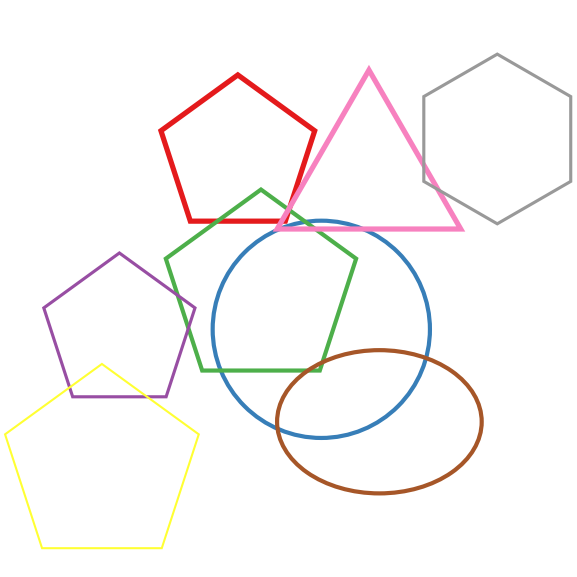[{"shape": "pentagon", "thickness": 2.5, "radius": 0.7, "center": [0.412, 0.729]}, {"shape": "circle", "thickness": 2, "radius": 0.94, "center": [0.556, 0.429]}, {"shape": "pentagon", "thickness": 2, "radius": 0.87, "center": [0.452, 0.498]}, {"shape": "pentagon", "thickness": 1.5, "radius": 0.69, "center": [0.207, 0.423]}, {"shape": "pentagon", "thickness": 1, "radius": 0.88, "center": [0.176, 0.193]}, {"shape": "oval", "thickness": 2, "radius": 0.89, "center": [0.657, 0.269]}, {"shape": "triangle", "thickness": 2.5, "radius": 0.92, "center": [0.639, 0.694]}, {"shape": "hexagon", "thickness": 1.5, "radius": 0.73, "center": [0.861, 0.758]}]